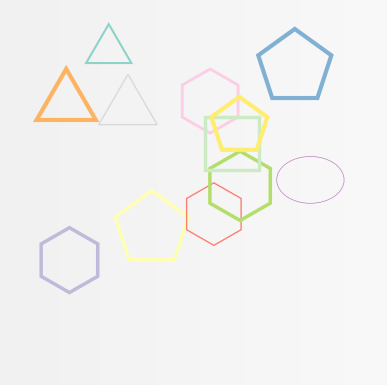[{"shape": "triangle", "thickness": 1.5, "radius": 0.34, "center": [0.281, 0.87]}, {"shape": "pentagon", "thickness": 2.5, "radius": 0.5, "center": [0.392, 0.405]}, {"shape": "hexagon", "thickness": 2.5, "radius": 0.42, "center": [0.179, 0.324]}, {"shape": "hexagon", "thickness": 1, "radius": 0.41, "center": [0.552, 0.444]}, {"shape": "pentagon", "thickness": 3, "radius": 0.5, "center": [0.761, 0.826]}, {"shape": "triangle", "thickness": 3, "radius": 0.44, "center": [0.171, 0.733]}, {"shape": "hexagon", "thickness": 2.5, "radius": 0.45, "center": [0.62, 0.517]}, {"shape": "hexagon", "thickness": 2, "radius": 0.42, "center": [0.542, 0.738]}, {"shape": "triangle", "thickness": 1, "radius": 0.44, "center": [0.33, 0.72]}, {"shape": "oval", "thickness": 0.5, "radius": 0.43, "center": [0.801, 0.533]}, {"shape": "square", "thickness": 2.5, "radius": 0.34, "center": [0.598, 0.628]}, {"shape": "pentagon", "thickness": 3, "radius": 0.38, "center": [0.618, 0.672]}]